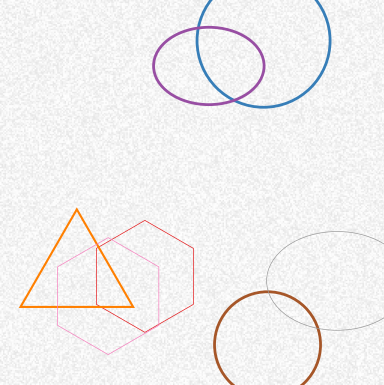[{"shape": "hexagon", "thickness": 0.5, "radius": 0.73, "center": [0.376, 0.282]}, {"shape": "circle", "thickness": 2, "radius": 0.86, "center": [0.685, 0.894]}, {"shape": "oval", "thickness": 2, "radius": 0.72, "center": [0.542, 0.829]}, {"shape": "triangle", "thickness": 1.5, "radius": 0.84, "center": [0.2, 0.287]}, {"shape": "circle", "thickness": 2, "radius": 0.69, "center": [0.695, 0.104]}, {"shape": "hexagon", "thickness": 0.5, "radius": 0.76, "center": [0.281, 0.231]}, {"shape": "oval", "thickness": 0.5, "radius": 0.92, "center": [0.876, 0.27]}]